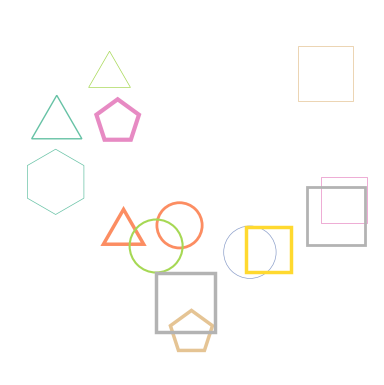[{"shape": "hexagon", "thickness": 0.5, "radius": 0.42, "center": [0.145, 0.528]}, {"shape": "triangle", "thickness": 1, "radius": 0.38, "center": [0.147, 0.677]}, {"shape": "circle", "thickness": 2, "radius": 0.29, "center": [0.466, 0.415]}, {"shape": "triangle", "thickness": 2.5, "radius": 0.3, "center": [0.321, 0.396]}, {"shape": "circle", "thickness": 0.5, "radius": 0.34, "center": [0.649, 0.345]}, {"shape": "pentagon", "thickness": 3, "radius": 0.29, "center": [0.306, 0.684]}, {"shape": "square", "thickness": 0.5, "radius": 0.3, "center": [0.893, 0.481]}, {"shape": "circle", "thickness": 1.5, "radius": 0.34, "center": [0.406, 0.361]}, {"shape": "triangle", "thickness": 0.5, "radius": 0.31, "center": [0.285, 0.804]}, {"shape": "square", "thickness": 2.5, "radius": 0.29, "center": [0.698, 0.353]}, {"shape": "pentagon", "thickness": 2.5, "radius": 0.29, "center": [0.497, 0.136]}, {"shape": "square", "thickness": 0.5, "radius": 0.36, "center": [0.845, 0.81]}, {"shape": "square", "thickness": 2.5, "radius": 0.38, "center": [0.481, 0.214]}, {"shape": "square", "thickness": 2, "radius": 0.38, "center": [0.873, 0.44]}]